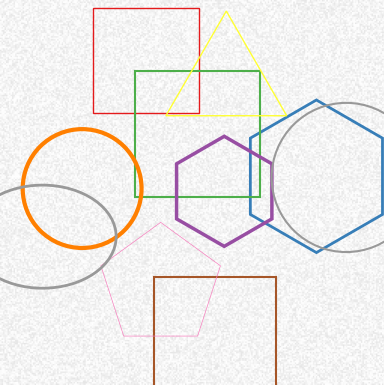[{"shape": "square", "thickness": 1, "radius": 0.68, "center": [0.379, 0.843]}, {"shape": "hexagon", "thickness": 2, "radius": 0.99, "center": [0.822, 0.542]}, {"shape": "square", "thickness": 1.5, "radius": 0.81, "center": [0.513, 0.652]}, {"shape": "hexagon", "thickness": 2.5, "radius": 0.71, "center": [0.582, 0.503]}, {"shape": "circle", "thickness": 3, "radius": 0.77, "center": [0.213, 0.51]}, {"shape": "triangle", "thickness": 1, "radius": 0.91, "center": [0.588, 0.79]}, {"shape": "square", "thickness": 1.5, "radius": 0.79, "center": [0.559, 0.122]}, {"shape": "pentagon", "thickness": 0.5, "radius": 0.82, "center": [0.417, 0.259]}, {"shape": "oval", "thickness": 2, "radius": 0.96, "center": [0.11, 0.385]}, {"shape": "circle", "thickness": 1.5, "radius": 0.97, "center": [0.899, 0.539]}]